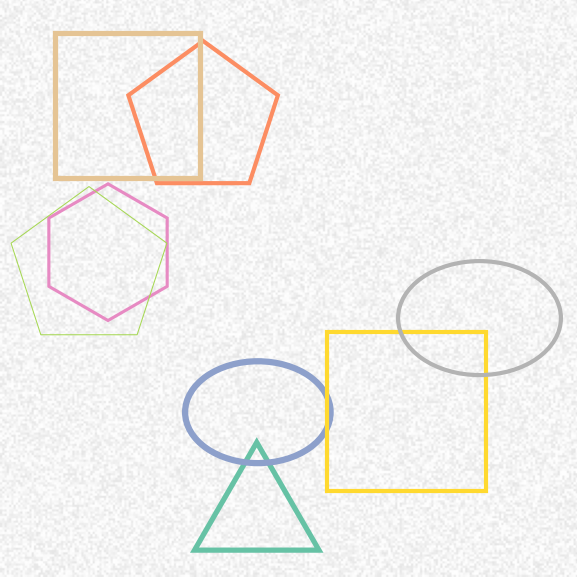[{"shape": "triangle", "thickness": 2.5, "radius": 0.62, "center": [0.445, 0.109]}, {"shape": "pentagon", "thickness": 2, "radius": 0.68, "center": [0.352, 0.792]}, {"shape": "oval", "thickness": 3, "radius": 0.63, "center": [0.447, 0.285]}, {"shape": "hexagon", "thickness": 1.5, "radius": 0.59, "center": [0.187, 0.562]}, {"shape": "pentagon", "thickness": 0.5, "radius": 0.71, "center": [0.154, 0.534]}, {"shape": "square", "thickness": 2, "radius": 0.69, "center": [0.704, 0.287]}, {"shape": "square", "thickness": 2.5, "radius": 0.63, "center": [0.22, 0.817]}, {"shape": "oval", "thickness": 2, "radius": 0.7, "center": [0.83, 0.448]}]